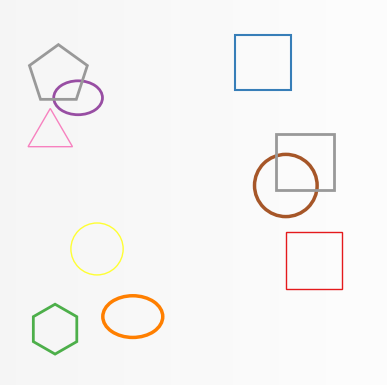[{"shape": "square", "thickness": 1, "radius": 0.36, "center": [0.81, 0.323]}, {"shape": "square", "thickness": 1.5, "radius": 0.36, "center": [0.678, 0.838]}, {"shape": "hexagon", "thickness": 2, "radius": 0.32, "center": [0.142, 0.145]}, {"shape": "oval", "thickness": 2, "radius": 0.31, "center": [0.202, 0.746]}, {"shape": "oval", "thickness": 2.5, "radius": 0.39, "center": [0.343, 0.178]}, {"shape": "circle", "thickness": 1, "radius": 0.34, "center": [0.25, 0.353]}, {"shape": "circle", "thickness": 2.5, "radius": 0.4, "center": [0.738, 0.518]}, {"shape": "triangle", "thickness": 1, "radius": 0.33, "center": [0.13, 0.652]}, {"shape": "pentagon", "thickness": 2, "radius": 0.39, "center": [0.151, 0.806]}, {"shape": "square", "thickness": 2, "radius": 0.37, "center": [0.787, 0.579]}]